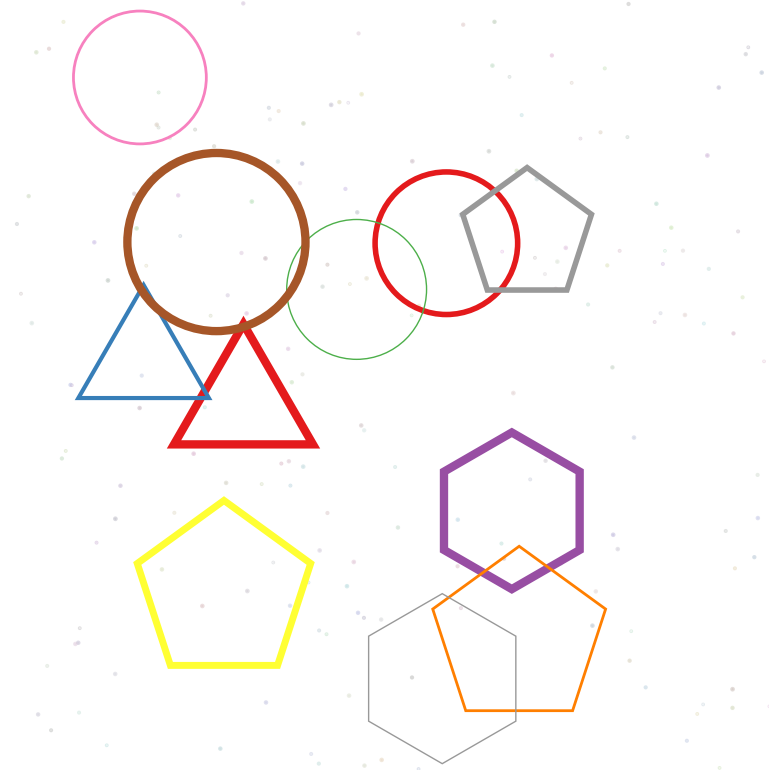[{"shape": "circle", "thickness": 2, "radius": 0.46, "center": [0.58, 0.684]}, {"shape": "triangle", "thickness": 3, "radius": 0.52, "center": [0.316, 0.475]}, {"shape": "triangle", "thickness": 1.5, "radius": 0.49, "center": [0.186, 0.532]}, {"shape": "circle", "thickness": 0.5, "radius": 0.45, "center": [0.463, 0.624]}, {"shape": "hexagon", "thickness": 3, "radius": 0.51, "center": [0.665, 0.337]}, {"shape": "pentagon", "thickness": 1, "radius": 0.59, "center": [0.674, 0.173]}, {"shape": "pentagon", "thickness": 2.5, "radius": 0.59, "center": [0.291, 0.232]}, {"shape": "circle", "thickness": 3, "radius": 0.58, "center": [0.281, 0.686]}, {"shape": "circle", "thickness": 1, "radius": 0.43, "center": [0.182, 0.899]}, {"shape": "hexagon", "thickness": 0.5, "radius": 0.55, "center": [0.574, 0.119]}, {"shape": "pentagon", "thickness": 2, "radius": 0.44, "center": [0.685, 0.694]}]